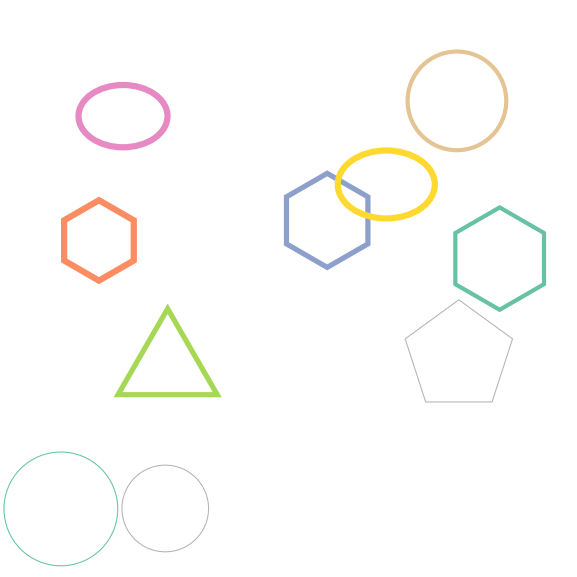[{"shape": "circle", "thickness": 0.5, "radius": 0.49, "center": [0.105, 0.118]}, {"shape": "hexagon", "thickness": 2, "radius": 0.44, "center": [0.865, 0.551]}, {"shape": "hexagon", "thickness": 3, "radius": 0.35, "center": [0.171, 0.583]}, {"shape": "hexagon", "thickness": 2.5, "radius": 0.41, "center": [0.567, 0.618]}, {"shape": "oval", "thickness": 3, "radius": 0.39, "center": [0.213, 0.798]}, {"shape": "triangle", "thickness": 2.5, "radius": 0.5, "center": [0.29, 0.365]}, {"shape": "oval", "thickness": 3, "radius": 0.42, "center": [0.669, 0.68]}, {"shape": "circle", "thickness": 2, "radius": 0.43, "center": [0.791, 0.824]}, {"shape": "pentagon", "thickness": 0.5, "radius": 0.49, "center": [0.795, 0.382]}, {"shape": "circle", "thickness": 0.5, "radius": 0.38, "center": [0.286, 0.119]}]